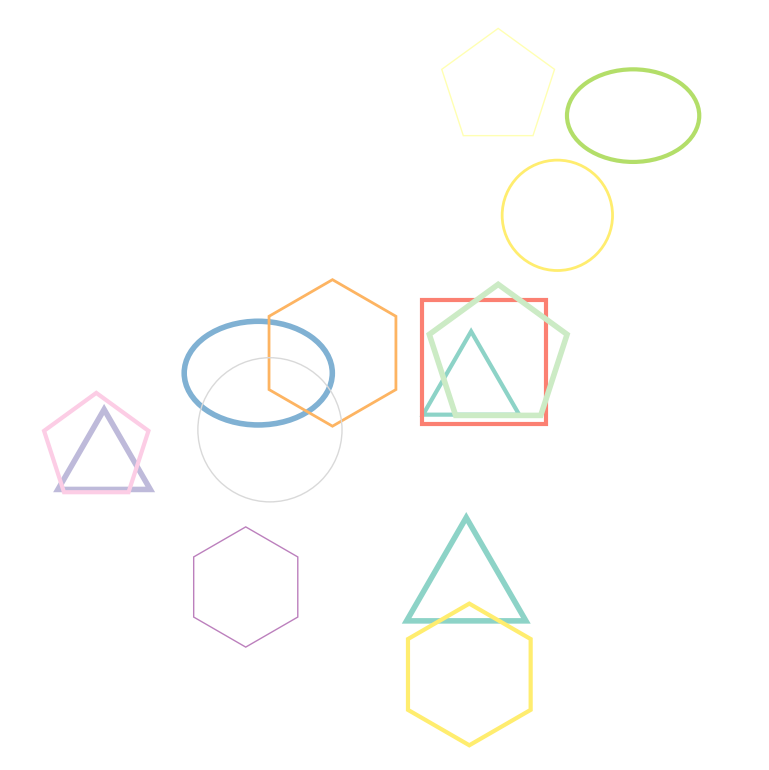[{"shape": "triangle", "thickness": 1.5, "radius": 0.36, "center": [0.612, 0.498]}, {"shape": "triangle", "thickness": 2, "radius": 0.45, "center": [0.606, 0.238]}, {"shape": "pentagon", "thickness": 0.5, "radius": 0.39, "center": [0.647, 0.886]}, {"shape": "triangle", "thickness": 2, "radius": 0.35, "center": [0.135, 0.399]}, {"shape": "square", "thickness": 1.5, "radius": 0.4, "center": [0.629, 0.53]}, {"shape": "oval", "thickness": 2, "radius": 0.48, "center": [0.335, 0.515]}, {"shape": "hexagon", "thickness": 1, "radius": 0.48, "center": [0.432, 0.542]}, {"shape": "oval", "thickness": 1.5, "radius": 0.43, "center": [0.822, 0.85]}, {"shape": "pentagon", "thickness": 1.5, "radius": 0.36, "center": [0.125, 0.418]}, {"shape": "circle", "thickness": 0.5, "radius": 0.47, "center": [0.351, 0.442]}, {"shape": "hexagon", "thickness": 0.5, "radius": 0.39, "center": [0.319, 0.238]}, {"shape": "pentagon", "thickness": 2, "radius": 0.47, "center": [0.647, 0.537]}, {"shape": "circle", "thickness": 1, "radius": 0.36, "center": [0.724, 0.72]}, {"shape": "hexagon", "thickness": 1.5, "radius": 0.46, "center": [0.61, 0.124]}]